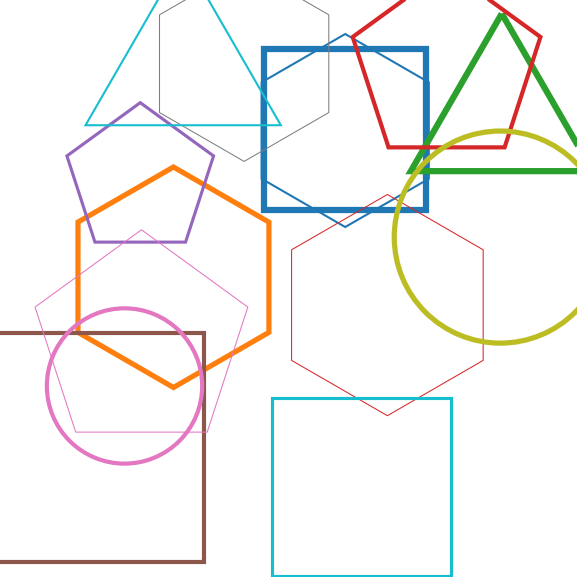[{"shape": "hexagon", "thickness": 1, "radius": 0.84, "center": [0.598, 0.773]}, {"shape": "square", "thickness": 3, "radius": 0.7, "center": [0.598, 0.775]}, {"shape": "hexagon", "thickness": 2.5, "radius": 0.95, "center": [0.3, 0.519]}, {"shape": "triangle", "thickness": 3, "radius": 0.91, "center": [0.869, 0.794]}, {"shape": "hexagon", "thickness": 0.5, "radius": 0.96, "center": [0.671, 0.471]}, {"shape": "pentagon", "thickness": 2, "radius": 0.85, "center": [0.773, 0.882]}, {"shape": "pentagon", "thickness": 1.5, "radius": 0.67, "center": [0.243, 0.688]}, {"shape": "square", "thickness": 2, "radius": 0.99, "center": [0.154, 0.224]}, {"shape": "pentagon", "thickness": 0.5, "radius": 0.97, "center": [0.245, 0.408]}, {"shape": "circle", "thickness": 2, "radius": 0.67, "center": [0.216, 0.331]}, {"shape": "hexagon", "thickness": 0.5, "radius": 0.85, "center": [0.423, 0.889]}, {"shape": "circle", "thickness": 2.5, "radius": 0.92, "center": [0.866, 0.589]}, {"shape": "square", "thickness": 1.5, "radius": 0.77, "center": [0.626, 0.156]}, {"shape": "triangle", "thickness": 1, "radius": 0.98, "center": [0.317, 0.88]}]